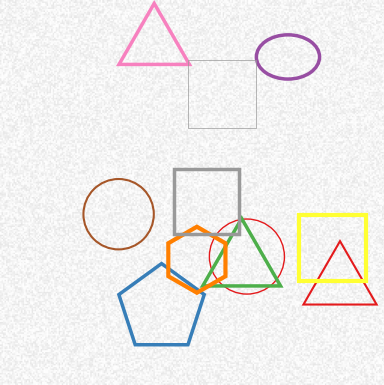[{"shape": "circle", "thickness": 1, "radius": 0.49, "center": [0.641, 0.334]}, {"shape": "triangle", "thickness": 1.5, "radius": 0.55, "center": [0.883, 0.264]}, {"shape": "pentagon", "thickness": 2.5, "radius": 0.58, "center": [0.42, 0.199]}, {"shape": "triangle", "thickness": 2.5, "radius": 0.58, "center": [0.628, 0.316]}, {"shape": "oval", "thickness": 2.5, "radius": 0.41, "center": [0.748, 0.852]}, {"shape": "hexagon", "thickness": 3, "radius": 0.43, "center": [0.511, 0.325]}, {"shape": "square", "thickness": 3, "radius": 0.43, "center": [0.863, 0.356]}, {"shape": "circle", "thickness": 1.5, "radius": 0.46, "center": [0.308, 0.444]}, {"shape": "triangle", "thickness": 2.5, "radius": 0.53, "center": [0.401, 0.885]}, {"shape": "square", "thickness": 2.5, "radius": 0.42, "center": [0.537, 0.477]}, {"shape": "square", "thickness": 0.5, "radius": 0.44, "center": [0.577, 0.755]}]